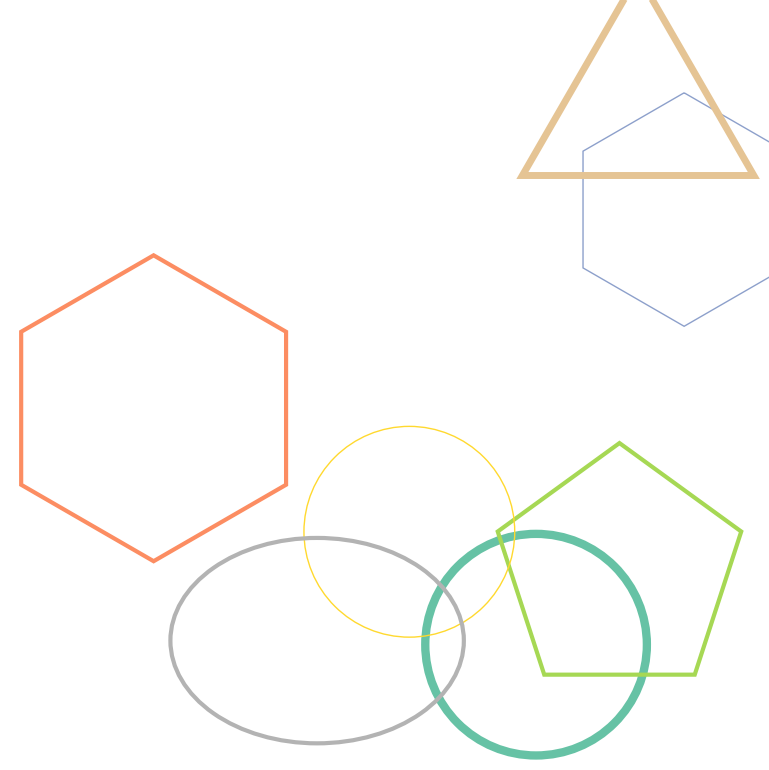[{"shape": "circle", "thickness": 3, "radius": 0.72, "center": [0.696, 0.163]}, {"shape": "hexagon", "thickness": 1.5, "radius": 0.99, "center": [0.2, 0.47]}, {"shape": "hexagon", "thickness": 0.5, "radius": 0.76, "center": [0.888, 0.728]}, {"shape": "pentagon", "thickness": 1.5, "radius": 0.83, "center": [0.805, 0.258]}, {"shape": "circle", "thickness": 0.5, "radius": 0.68, "center": [0.532, 0.309]}, {"shape": "triangle", "thickness": 2.5, "radius": 0.87, "center": [0.829, 0.859]}, {"shape": "oval", "thickness": 1.5, "radius": 0.95, "center": [0.412, 0.168]}]